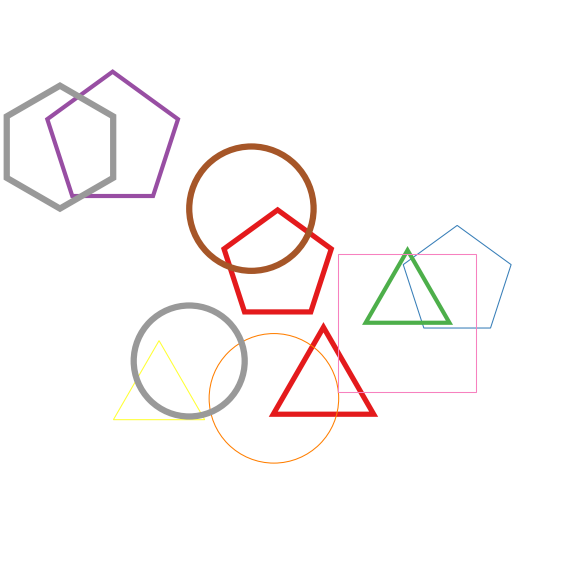[{"shape": "triangle", "thickness": 2.5, "radius": 0.5, "center": [0.56, 0.332]}, {"shape": "pentagon", "thickness": 2.5, "radius": 0.49, "center": [0.481, 0.538]}, {"shape": "pentagon", "thickness": 0.5, "radius": 0.49, "center": [0.792, 0.511]}, {"shape": "triangle", "thickness": 2, "radius": 0.42, "center": [0.706, 0.482]}, {"shape": "pentagon", "thickness": 2, "radius": 0.59, "center": [0.195, 0.756]}, {"shape": "circle", "thickness": 0.5, "radius": 0.56, "center": [0.474, 0.309]}, {"shape": "triangle", "thickness": 0.5, "radius": 0.46, "center": [0.275, 0.318]}, {"shape": "circle", "thickness": 3, "radius": 0.54, "center": [0.435, 0.638]}, {"shape": "square", "thickness": 0.5, "radius": 0.6, "center": [0.704, 0.44]}, {"shape": "circle", "thickness": 3, "radius": 0.48, "center": [0.328, 0.374]}, {"shape": "hexagon", "thickness": 3, "radius": 0.53, "center": [0.104, 0.744]}]